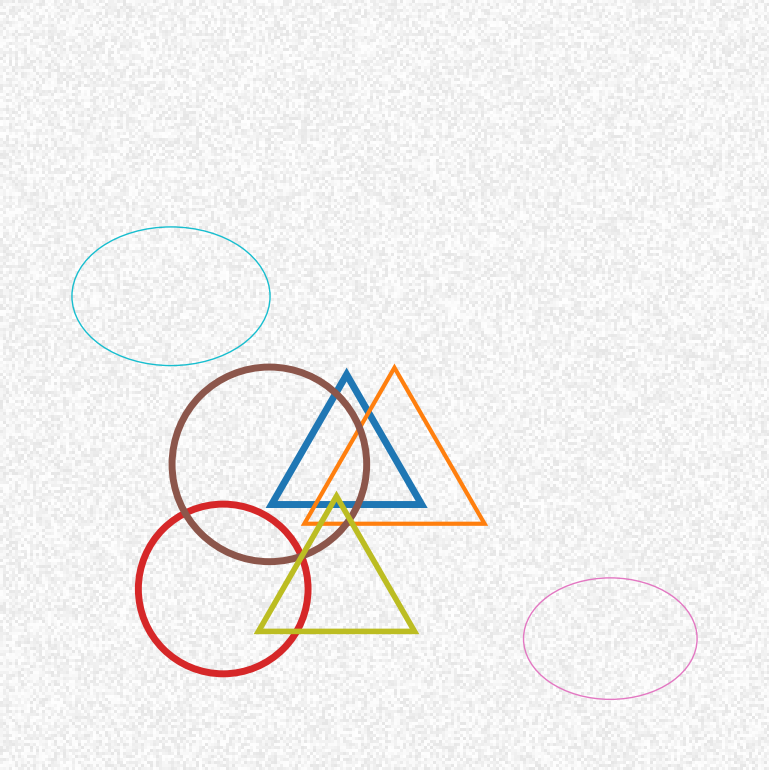[{"shape": "triangle", "thickness": 2.5, "radius": 0.56, "center": [0.45, 0.401]}, {"shape": "triangle", "thickness": 1.5, "radius": 0.68, "center": [0.512, 0.387]}, {"shape": "circle", "thickness": 2.5, "radius": 0.55, "center": [0.29, 0.235]}, {"shape": "circle", "thickness": 2.5, "radius": 0.63, "center": [0.35, 0.397]}, {"shape": "oval", "thickness": 0.5, "radius": 0.56, "center": [0.793, 0.171]}, {"shape": "triangle", "thickness": 2, "radius": 0.59, "center": [0.437, 0.239]}, {"shape": "oval", "thickness": 0.5, "radius": 0.64, "center": [0.222, 0.615]}]